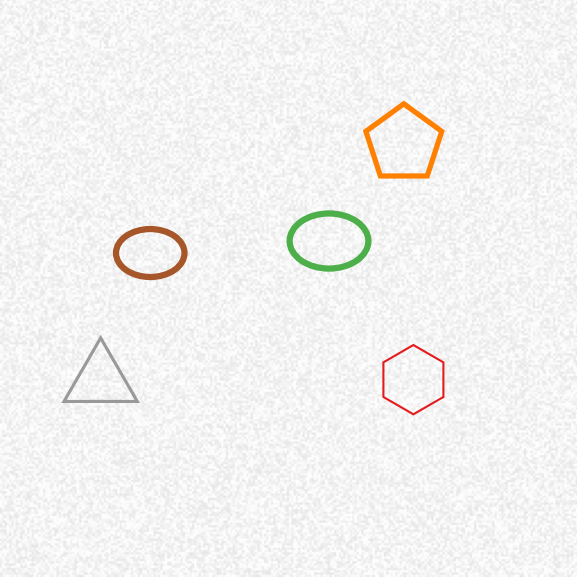[{"shape": "hexagon", "thickness": 1, "radius": 0.3, "center": [0.716, 0.342]}, {"shape": "oval", "thickness": 3, "radius": 0.34, "center": [0.57, 0.582]}, {"shape": "pentagon", "thickness": 2.5, "radius": 0.35, "center": [0.699, 0.75]}, {"shape": "oval", "thickness": 3, "radius": 0.3, "center": [0.26, 0.561]}, {"shape": "triangle", "thickness": 1.5, "radius": 0.37, "center": [0.174, 0.341]}]